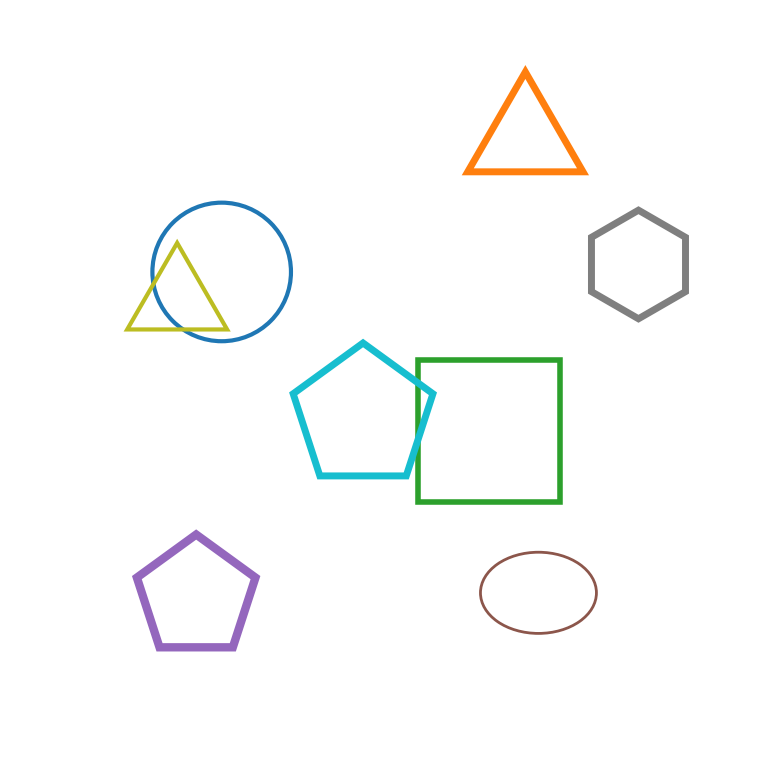[{"shape": "circle", "thickness": 1.5, "radius": 0.45, "center": [0.288, 0.647]}, {"shape": "triangle", "thickness": 2.5, "radius": 0.43, "center": [0.682, 0.82]}, {"shape": "square", "thickness": 2, "radius": 0.46, "center": [0.636, 0.44]}, {"shape": "pentagon", "thickness": 3, "radius": 0.4, "center": [0.255, 0.225]}, {"shape": "oval", "thickness": 1, "radius": 0.38, "center": [0.699, 0.23]}, {"shape": "hexagon", "thickness": 2.5, "radius": 0.35, "center": [0.829, 0.657]}, {"shape": "triangle", "thickness": 1.5, "radius": 0.37, "center": [0.23, 0.61]}, {"shape": "pentagon", "thickness": 2.5, "radius": 0.48, "center": [0.472, 0.459]}]